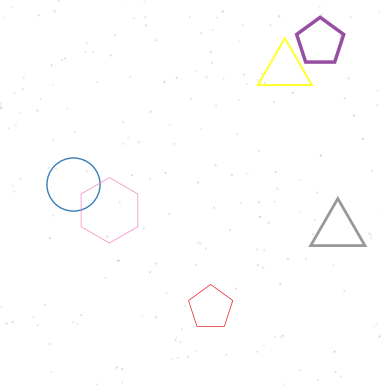[{"shape": "pentagon", "thickness": 0.5, "radius": 0.3, "center": [0.547, 0.201]}, {"shape": "circle", "thickness": 1, "radius": 0.35, "center": [0.191, 0.521]}, {"shape": "pentagon", "thickness": 2.5, "radius": 0.32, "center": [0.832, 0.891]}, {"shape": "triangle", "thickness": 1.5, "radius": 0.41, "center": [0.74, 0.82]}, {"shape": "hexagon", "thickness": 0.5, "radius": 0.43, "center": [0.284, 0.454]}, {"shape": "triangle", "thickness": 2, "radius": 0.41, "center": [0.877, 0.403]}]